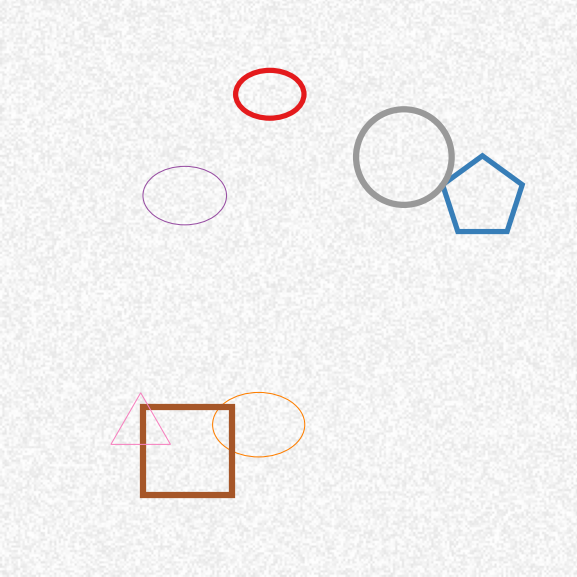[{"shape": "oval", "thickness": 2.5, "radius": 0.3, "center": [0.467, 0.836]}, {"shape": "pentagon", "thickness": 2.5, "radius": 0.36, "center": [0.835, 0.657]}, {"shape": "oval", "thickness": 0.5, "radius": 0.36, "center": [0.32, 0.66]}, {"shape": "oval", "thickness": 0.5, "radius": 0.4, "center": [0.448, 0.264]}, {"shape": "square", "thickness": 3, "radius": 0.38, "center": [0.324, 0.218]}, {"shape": "triangle", "thickness": 0.5, "radius": 0.3, "center": [0.244, 0.259]}, {"shape": "circle", "thickness": 3, "radius": 0.41, "center": [0.699, 0.727]}]